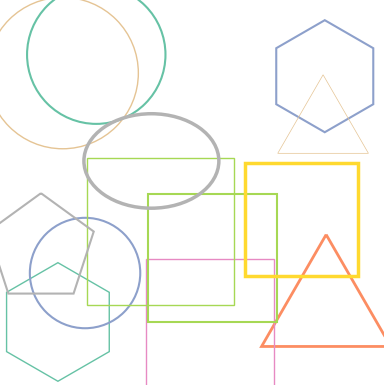[{"shape": "circle", "thickness": 1.5, "radius": 0.9, "center": [0.25, 0.858]}, {"shape": "hexagon", "thickness": 1, "radius": 0.77, "center": [0.15, 0.164]}, {"shape": "triangle", "thickness": 2, "radius": 0.97, "center": [0.847, 0.197]}, {"shape": "hexagon", "thickness": 1.5, "radius": 0.73, "center": [0.844, 0.802]}, {"shape": "circle", "thickness": 1.5, "radius": 0.72, "center": [0.221, 0.291]}, {"shape": "square", "thickness": 1, "radius": 0.83, "center": [0.546, 0.161]}, {"shape": "square", "thickness": 1, "radius": 0.95, "center": [0.417, 0.398]}, {"shape": "square", "thickness": 1.5, "radius": 0.83, "center": [0.552, 0.33]}, {"shape": "square", "thickness": 2.5, "radius": 0.73, "center": [0.782, 0.431]}, {"shape": "circle", "thickness": 1, "radius": 0.98, "center": [0.163, 0.81]}, {"shape": "triangle", "thickness": 0.5, "radius": 0.68, "center": [0.839, 0.67]}, {"shape": "pentagon", "thickness": 1.5, "radius": 0.72, "center": [0.106, 0.354]}, {"shape": "oval", "thickness": 2.5, "radius": 0.88, "center": [0.393, 0.582]}]